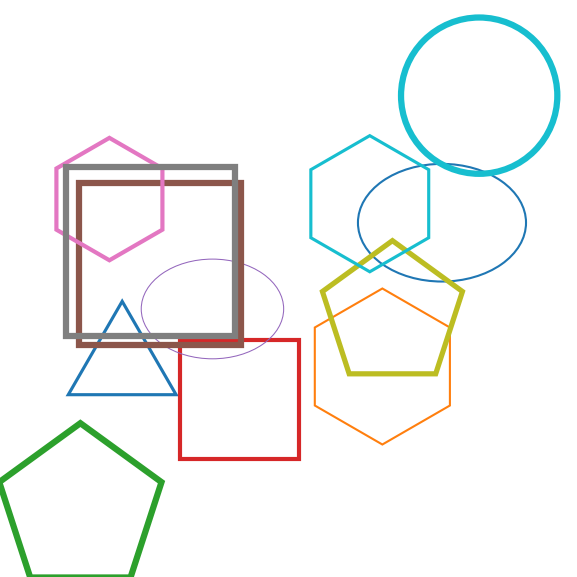[{"shape": "triangle", "thickness": 1.5, "radius": 0.54, "center": [0.212, 0.37]}, {"shape": "oval", "thickness": 1, "radius": 0.73, "center": [0.765, 0.613]}, {"shape": "hexagon", "thickness": 1, "radius": 0.68, "center": [0.662, 0.364]}, {"shape": "pentagon", "thickness": 3, "radius": 0.74, "center": [0.139, 0.119]}, {"shape": "square", "thickness": 2, "radius": 0.52, "center": [0.415, 0.307]}, {"shape": "oval", "thickness": 0.5, "radius": 0.62, "center": [0.368, 0.464]}, {"shape": "square", "thickness": 3, "radius": 0.7, "center": [0.277, 0.542]}, {"shape": "hexagon", "thickness": 2, "radius": 0.53, "center": [0.189, 0.654]}, {"shape": "square", "thickness": 3, "radius": 0.73, "center": [0.261, 0.563]}, {"shape": "pentagon", "thickness": 2.5, "radius": 0.64, "center": [0.68, 0.455]}, {"shape": "hexagon", "thickness": 1.5, "radius": 0.59, "center": [0.64, 0.646]}, {"shape": "circle", "thickness": 3, "radius": 0.68, "center": [0.83, 0.833]}]